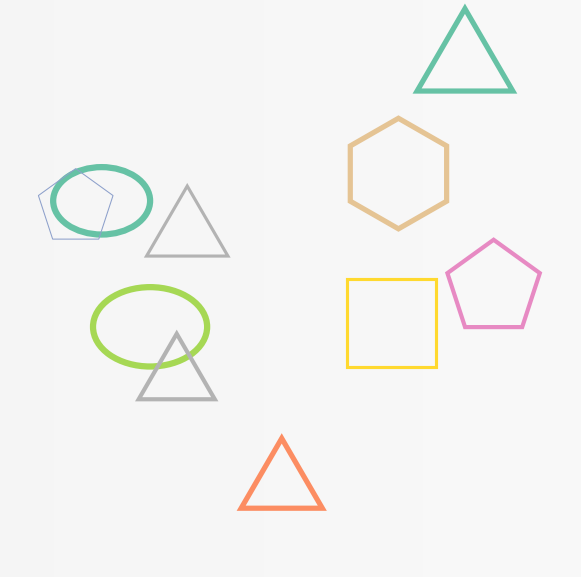[{"shape": "oval", "thickness": 3, "radius": 0.42, "center": [0.175, 0.651]}, {"shape": "triangle", "thickness": 2.5, "radius": 0.48, "center": [0.8, 0.889]}, {"shape": "triangle", "thickness": 2.5, "radius": 0.4, "center": [0.485, 0.159]}, {"shape": "pentagon", "thickness": 0.5, "radius": 0.34, "center": [0.13, 0.64]}, {"shape": "pentagon", "thickness": 2, "radius": 0.42, "center": [0.849, 0.5]}, {"shape": "oval", "thickness": 3, "radius": 0.49, "center": [0.258, 0.433]}, {"shape": "square", "thickness": 1.5, "radius": 0.38, "center": [0.674, 0.44]}, {"shape": "hexagon", "thickness": 2.5, "radius": 0.48, "center": [0.686, 0.699]}, {"shape": "triangle", "thickness": 1.5, "radius": 0.4, "center": [0.322, 0.596]}, {"shape": "triangle", "thickness": 2, "radius": 0.38, "center": [0.304, 0.346]}]